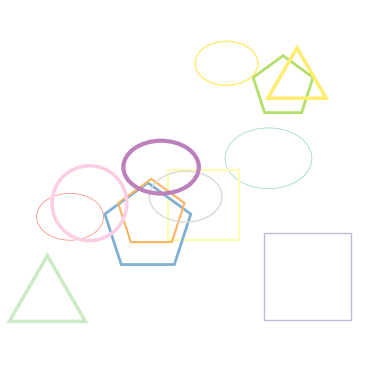[{"shape": "oval", "thickness": 0.5, "radius": 0.56, "center": [0.697, 0.589]}, {"shape": "square", "thickness": 1.5, "radius": 0.46, "center": [0.529, 0.468]}, {"shape": "square", "thickness": 1, "radius": 0.56, "center": [0.799, 0.282]}, {"shape": "oval", "thickness": 0.5, "radius": 0.43, "center": [0.182, 0.437]}, {"shape": "pentagon", "thickness": 2, "radius": 0.59, "center": [0.384, 0.408]}, {"shape": "pentagon", "thickness": 1.5, "radius": 0.45, "center": [0.393, 0.445]}, {"shape": "pentagon", "thickness": 2, "radius": 0.41, "center": [0.735, 0.774]}, {"shape": "circle", "thickness": 2.5, "radius": 0.49, "center": [0.232, 0.472]}, {"shape": "oval", "thickness": 1, "radius": 0.47, "center": [0.482, 0.489]}, {"shape": "oval", "thickness": 3, "radius": 0.49, "center": [0.418, 0.566]}, {"shape": "triangle", "thickness": 2.5, "radius": 0.57, "center": [0.123, 0.222]}, {"shape": "triangle", "thickness": 2.5, "radius": 0.44, "center": [0.771, 0.789]}, {"shape": "oval", "thickness": 1, "radius": 0.41, "center": [0.588, 0.835]}]